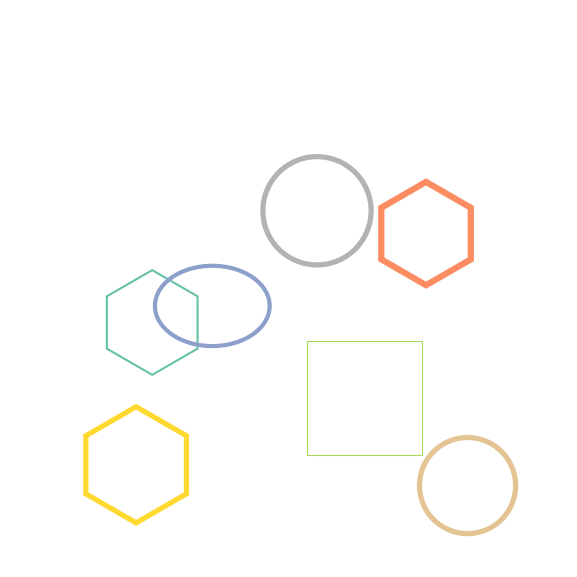[{"shape": "hexagon", "thickness": 1, "radius": 0.45, "center": [0.264, 0.441]}, {"shape": "hexagon", "thickness": 3, "radius": 0.45, "center": [0.738, 0.595]}, {"shape": "oval", "thickness": 2, "radius": 0.5, "center": [0.368, 0.469]}, {"shape": "square", "thickness": 0.5, "radius": 0.5, "center": [0.631, 0.31]}, {"shape": "hexagon", "thickness": 2.5, "radius": 0.5, "center": [0.236, 0.194]}, {"shape": "circle", "thickness": 2.5, "radius": 0.42, "center": [0.81, 0.158]}, {"shape": "circle", "thickness": 2.5, "radius": 0.47, "center": [0.549, 0.634]}]